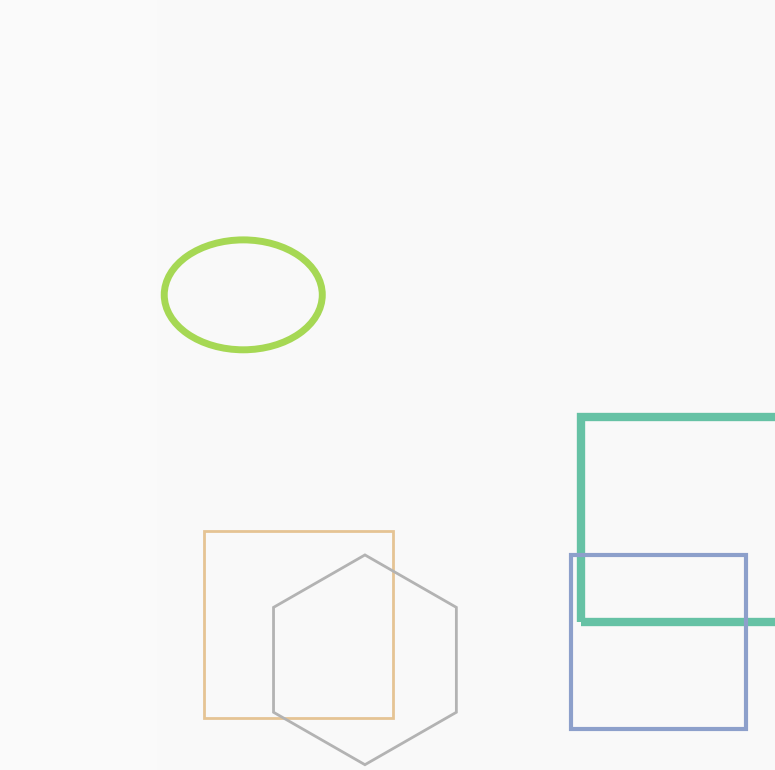[{"shape": "square", "thickness": 3, "radius": 0.67, "center": [0.883, 0.325]}, {"shape": "square", "thickness": 1.5, "radius": 0.56, "center": [0.849, 0.166]}, {"shape": "oval", "thickness": 2.5, "radius": 0.51, "center": [0.314, 0.617]}, {"shape": "square", "thickness": 1, "radius": 0.61, "center": [0.385, 0.189]}, {"shape": "hexagon", "thickness": 1, "radius": 0.68, "center": [0.471, 0.143]}]